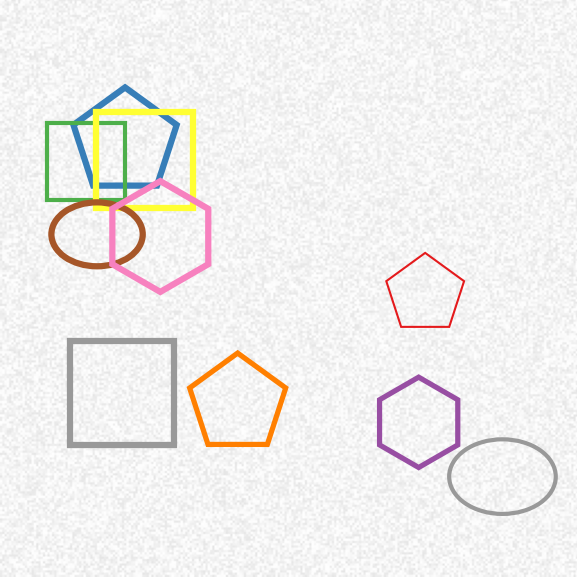[{"shape": "pentagon", "thickness": 1, "radius": 0.35, "center": [0.736, 0.49]}, {"shape": "pentagon", "thickness": 3, "radius": 0.47, "center": [0.217, 0.754]}, {"shape": "square", "thickness": 2, "radius": 0.34, "center": [0.149, 0.719]}, {"shape": "hexagon", "thickness": 2.5, "radius": 0.39, "center": [0.725, 0.268]}, {"shape": "pentagon", "thickness": 2.5, "radius": 0.44, "center": [0.412, 0.3]}, {"shape": "square", "thickness": 3, "radius": 0.42, "center": [0.25, 0.722]}, {"shape": "oval", "thickness": 3, "radius": 0.4, "center": [0.168, 0.593]}, {"shape": "hexagon", "thickness": 3, "radius": 0.48, "center": [0.278, 0.59]}, {"shape": "oval", "thickness": 2, "radius": 0.46, "center": [0.87, 0.174]}, {"shape": "square", "thickness": 3, "radius": 0.45, "center": [0.211, 0.319]}]